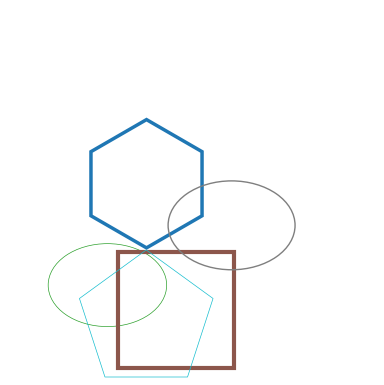[{"shape": "hexagon", "thickness": 2.5, "radius": 0.83, "center": [0.381, 0.523]}, {"shape": "oval", "thickness": 0.5, "radius": 0.77, "center": [0.279, 0.259]}, {"shape": "square", "thickness": 3, "radius": 0.75, "center": [0.456, 0.194]}, {"shape": "oval", "thickness": 1, "radius": 0.82, "center": [0.602, 0.415]}, {"shape": "pentagon", "thickness": 0.5, "radius": 0.91, "center": [0.38, 0.168]}]